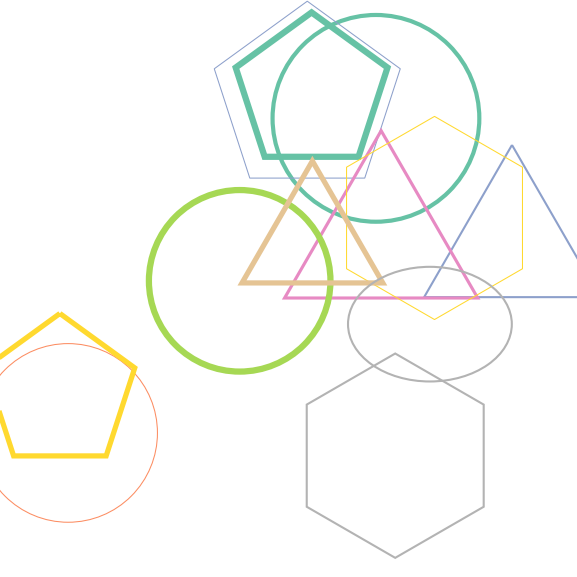[{"shape": "pentagon", "thickness": 3, "radius": 0.69, "center": [0.54, 0.839]}, {"shape": "circle", "thickness": 2, "radius": 0.9, "center": [0.651, 0.794]}, {"shape": "circle", "thickness": 0.5, "radius": 0.77, "center": [0.118, 0.249]}, {"shape": "pentagon", "thickness": 0.5, "radius": 0.85, "center": [0.532, 0.828]}, {"shape": "triangle", "thickness": 1, "radius": 0.88, "center": [0.887, 0.572]}, {"shape": "triangle", "thickness": 1.5, "radius": 0.97, "center": [0.66, 0.58]}, {"shape": "circle", "thickness": 3, "radius": 0.79, "center": [0.415, 0.513]}, {"shape": "hexagon", "thickness": 0.5, "radius": 0.88, "center": [0.752, 0.622]}, {"shape": "pentagon", "thickness": 2.5, "radius": 0.68, "center": [0.104, 0.32]}, {"shape": "triangle", "thickness": 2.5, "radius": 0.7, "center": [0.541, 0.58]}, {"shape": "oval", "thickness": 1, "radius": 0.71, "center": [0.744, 0.438]}, {"shape": "hexagon", "thickness": 1, "radius": 0.88, "center": [0.684, 0.21]}]